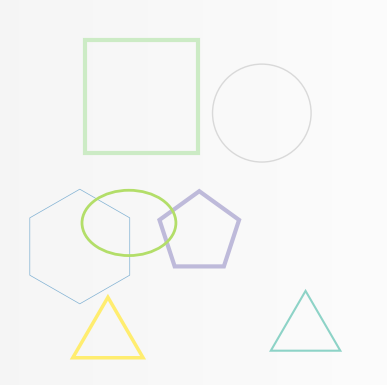[{"shape": "triangle", "thickness": 1.5, "radius": 0.52, "center": [0.789, 0.141]}, {"shape": "pentagon", "thickness": 3, "radius": 0.54, "center": [0.514, 0.395]}, {"shape": "hexagon", "thickness": 0.5, "radius": 0.74, "center": [0.206, 0.36]}, {"shape": "oval", "thickness": 2, "radius": 0.61, "center": [0.333, 0.421]}, {"shape": "circle", "thickness": 1, "radius": 0.64, "center": [0.676, 0.706]}, {"shape": "square", "thickness": 3, "radius": 0.73, "center": [0.364, 0.749]}, {"shape": "triangle", "thickness": 2.5, "radius": 0.52, "center": [0.278, 0.123]}]